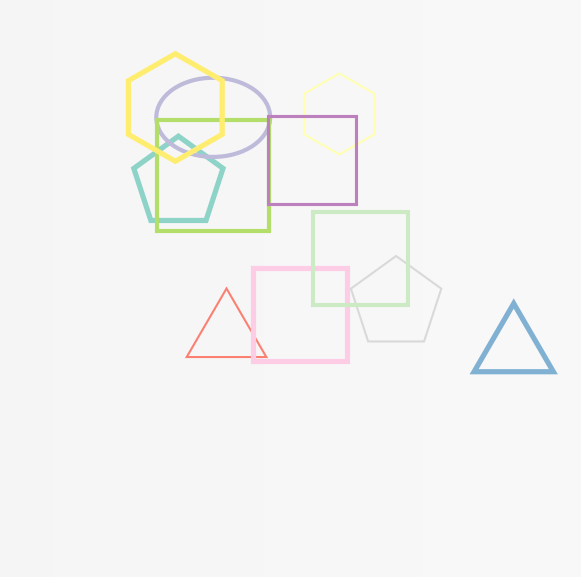[{"shape": "pentagon", "thickness": 2.5, "radius": 0.4, "center": [0.307, 0.683]}, {"shape": "hexagon", "thickness": 1, "radius": 0.35, "center": [0.584, 0.802]}, {"shape": "oval", "thickness": 2, "radius": 0.49, "center": [0.367, 0.796]}, {"shape": "triangle", "thickness": 1, "radius": 0.4, "center": [0.39, 0.42]}, {"shape": "triangle", "thickness": 2.5, "radius": 0.39, "center": [0.884, 0.395]}, {"shape": "square", "thickness": 2, "radius": 0.48, "center": [0.366, 0.695]}, {"shape": "square", "thickness": 2.5, "radius": 0.4, "center": [0.516, 0.454]}, {"shape": "pentagon", "thickness": 1, "radius": 0.41, "center": [0.681, 0.474]}, {"shape": "square", "thickness": 1.5, "radius": 0.38, "center": [0.537, 0.722]}, {"shape": "square", "thickness": 2, "radius": 0.41, "center": [0.62, 0.551]}, {"shape": "hexagon", "thickness": 2.5, "radius": 0.47, "center": [0.302, 0.813]}]